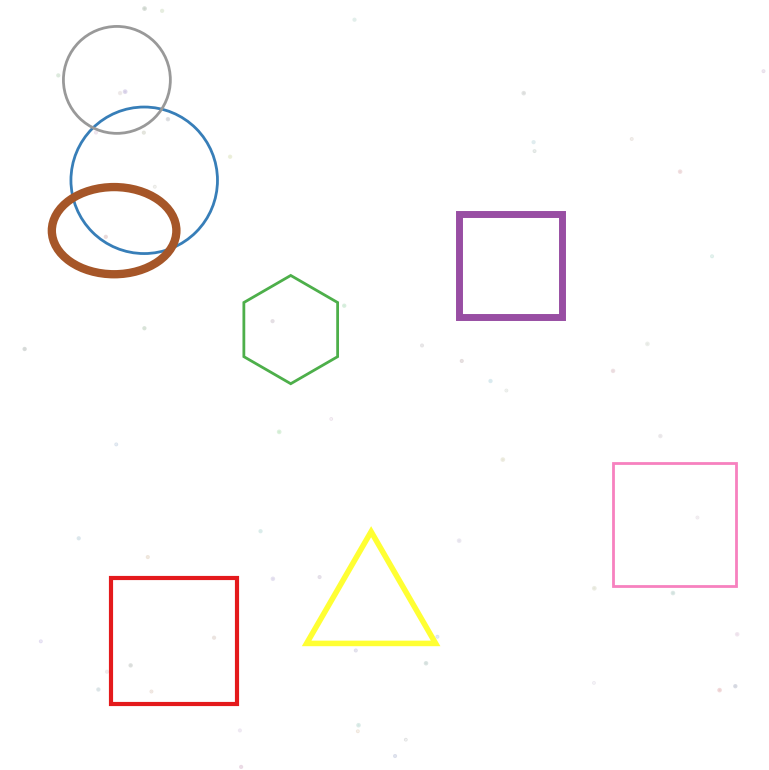[{"shape": "square", "thickness": 1.5, "radius": 0.41, "center": [0.226, 0.168]}, {"shape": "circle", "thickness": 1, "radius": 0.48, "center": [0.187, 0.766]}, {"shape": "hexagon", "thickness": 1, "radius": 0.35, "center": [0.378, 0.572]}, {"shape": "square", "thickness": 2.5, "radius": 0.33, "center": [0.663, 0.655]}, {"shape": "triangle", "thickness": 2, "radius": 0.48, "center": [0.482, 0.213]}, {"shape": "oval", "thickness": 3, "radius": 0.4, "center": [0.148, 0.7]}, {"shape": "square", "thickness": 1, "radius": 0.4, "center": [0.876, 0.319]}, {"shape": "circle", "thickness": 1, "radius": 0.35, "center": [0.152, 0.896]}]